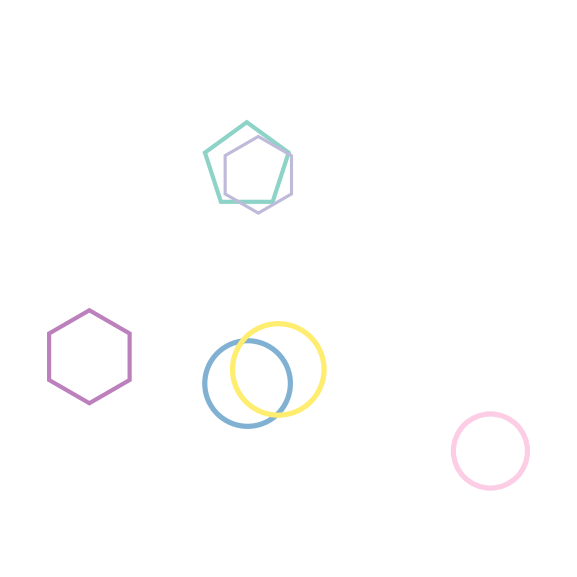[{"shape": "pentagon", "thickness": 2, "radius": 0.38, "center": [0.427, 0.711]}, {"shape": "hexagon", "thickness": 1.5, "radius": 0.33, "center": [0.447, 0.696]}, {"shape": "circle", "thickness": 2.5, "radius": 0.37, "center": [0.429, 0.335]}, {"shape": "circle", "thickness": 2.5, "radius": 0.32, "center": [0.849, 0.218]}, {"shape": "hexagon", "thickness": 2, "radius": 0.4, "center": [0.155, 0.381]}, {"shape": "circle", "thickness": 2.5, "radius": 0.4, "center": [0.482, 0.359]}]